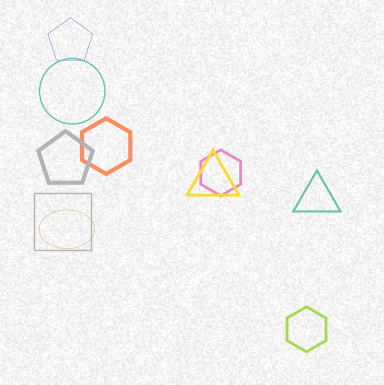[{"shape": "circle", "thickness": 1, "radius": 0.42, "center": [0.188, 0.763]}, {"shape": "triangle", "thickness": 1.5, "radius": 0.35, "center": [0.823, 0.486]}, {"shape": "hexagon", "thickness": 3, "radius": 0.36, "center": [0.276, 0.621]}, {"shape": "pentagon", "thickness": 0.5, "radius": 0.31, "center": [0.183, 0.893]}, {"shape": "hexagon", "thickness": 2, "radius": 0.3, "center": [0.573, 0.551]}, {"shape": "hexagon", "thickness": 2, "radius": 0.29, "center": [0.796, 0.145]}, {"shape": "triangle", "thickness": 2, "radius": 0.39, "center": [0.553, 0.532]}, {"shape": "oval", "thickness": 0.5, "radius": 0.36, "center": [0.174, 0.405]}, {"shape": "pentagon", "thickness": 3, "radius": 0.37, "center": [0.17, 0.585]}, {"shape": "square", "thickness": 1, "radius": 0.37, "center": [0.163, 0.426]}]